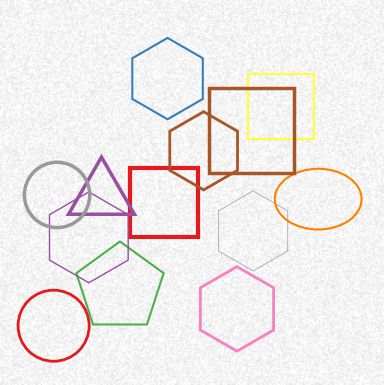[{"shape": "square", "thickness": 3, "radius": 0.45, "center": [0.426, 0.474]}, {"shape": "circle", "thickness": 2, "radius": 0.46, "center": [0.139, 0.154]}, {"shape": "hexagon", "thickness": 1.5, "radius": 0.53, "center": [0.435, 0.796]}, {"shape": "pentagon", "thickness": 1.5, "radius": 0.6, "center": [0.312, 0.254]}, {"shape": "triangle", "thickness": 2.5, "radius": 0.49, "center": [0.264, 0.493]}, {"shape": "hexagon", "thickness": 1, "radius": 0.59, "center": [0.231, 0.383]}, {"shape": "oval", "thickness": 1.5, "radius": 0.56, "center": [0.826, 0.483]}, {"shape": "square", "thickness": 1.5, "radius": 0.43, "center": [0.73, 0.724]}, {"shape": "square", "thickness": 2.5, "radius": 0.56, "center": [0.653, 0.661]}, {"shape": "hexagon", "thickness": 2, "radius": 0.51, "center": [0.529, 0.608]}, {"shape": "hexagon", "thickness": 2, "radius": 0.55, "center": [0.615, 0.198]}, {"shape": "hexagon", "thickness": 0.5, "radius": 0.52, "center": [0.657, 0.4]}, {"shape": "circle", "thickness": 2.5, "radius": 0.42, "center": [0.148, 0.494]}]